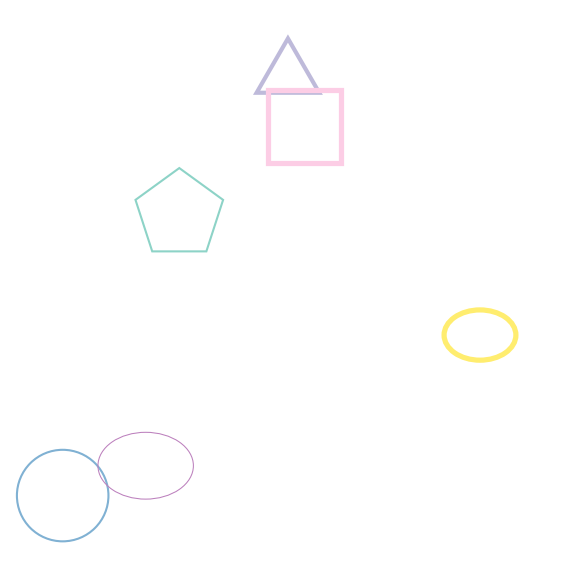[{"shape": "pentagon", "thickness": 1, "radius": 0.4, "center": [0.31, 0.628]}, {"shape": "triangle", "thickness": 2, "radius": 0.31, "center": [0.499, 0.87]}, {"shape": "circle", "thickness": 1, "radius": 0.4, "center": [0.109, 0.141]}, {"shape": "square", "thickness": 2.5, "radius": 0.32, "center": [0.527, 0.781]}, {"shape": "oval", "thickness": 0.5, "radius": 0.41, "center": [0.252, 0.193]}, {"shape": "oval", "thickness": 2.5, "radius": 0.31, "center": [0.831, 0.419]}]